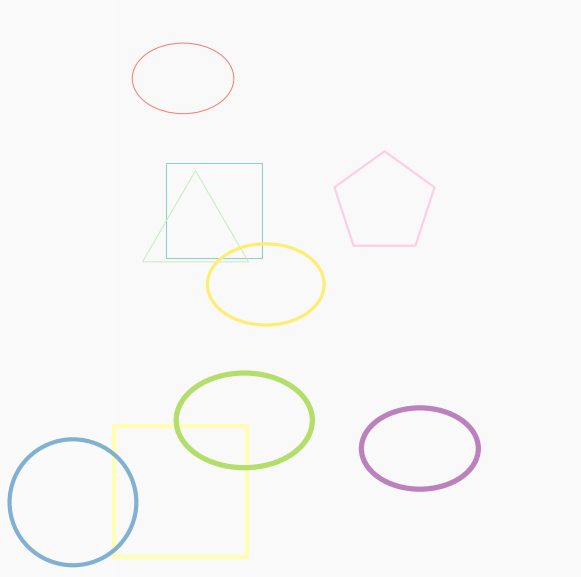[{"shape": "square", "thickness": 0.5, "radius": 0.41, "center": [0.369, 0.634]}, {"shape": "square", "thickness": 2, "radius": 0.57, "center": [0.311, 0.148]}, {"shape": "oval", "thickness": 0.5, "radius": 0.44, "center": [0.315, 0.863]}, {"shape": "circle", "thickness": 2, "radius": 0.55, "center": [0.126, 0.129]}, {"shape": "oval", "thickness": 2.5, "radius": 0.59, "center": [0.42, 0.271]}, {"shape": "pentagon", "thickness": 1, "radius": 0.45, "center": [0.661, 0.647]}, {"shape": "oval", "thickness": 2.5, "radius": 0.5, "center": [0.722, 0.222]}, {"shape": "triangle", "thickness": 0.5, "radius": 0.53, "center": [0.336, 0.598]}, {"shape": "oval", "thickness": 1.5, "radius": 0.5, "center": [0.457, 0.507]}]